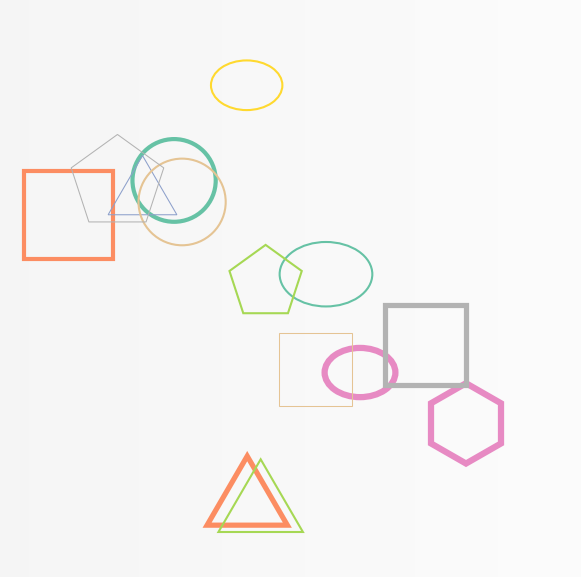[{"shape": "circle", "thickness": 2, "radius": 0.36, "center": [0.3, 0.687]}, {"shape": "oval", "thickness": 1, "radius": 0.4, "center": [0.561, 0.524]}, {"shape": "square", "thickness": 2, "radius": 0.38, "center": [0.117, 0.628]}, {"shape": "triangle", "thickness": 2.5, "radius": 0.4, "center": [0.425, 0.13]}, {"shape": "triangle", "thickness": 0.5, "radius": 0.34, "center": [0.245, 0.661]}, {"shape": "oval", "thickness": 3, "radius": 0.3, "center": [0.619, 0.354]}, {"shape": "hexagon", "thickness": 3, "radius": 0.35, "center": [0.802, 0.266]}, {"shape": "triangle", "thickness": 1, "radius": 0.42, "center": [0.448, 0.12]}, {"shape": "pentagon", "thickness": 1, "radius": 0.33, "center": [0.457, 0.51]}, {"shape": "oval", "thickness": 1, "radius": 0.31, "center": [0.424, 0.851]}, {"shape": "square", "thickness": 0.5, "radius": 0.32, "center": [0.543, 0.36]}, {"shape": "circle", "thickness": 1, "radius": 0.38, "center": [0.313, 0.649]}, {"shape": "square", "thickness": 2.5, "radius": 0.35, "center": [0.732, 0.402]}, {"shape": "pentagon", "thickness": 0.5, "radius": 0.42, "center": [0.202, 0.683]}]